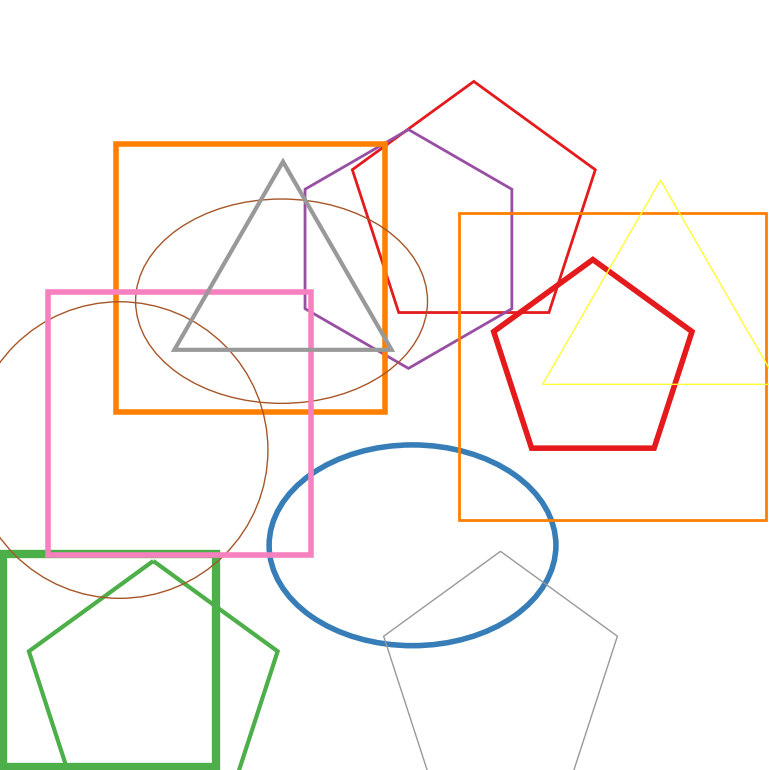[{"shape": "pentagon", "thickness": 2, "radius": 0.68, "center": [0.77, 0.528]}, {"shape": "pentagon", "thickness": 1, "radius": 0.83, "center": [0.615, 0.728]}, {"shape": "oval", "thickness": 2, "radius": 0.93, "center": [0.536, 0.292]}, {"shape": "pentagon", "thickness": 1.5, "radius": 0.85, "center": [0.199, 0.102]}, {"shape": "square", "thickness": 3, "radius": 0.69, "center": [0.142, 0.142]}, {"shape": "hexagon", "thickness": 1, "radius": 0.78, "center": [0.53, 0.677]}, {"shape": "square", "thickness": 2, "radius": 0.87, "center": [0.326, 0.639]}, {"shape": "square", "thickness": 1, "radius": 1.0, "center": [0.795, 0.524]}, {"shape": "triangle", "thickness": 0.5, "radius": 0.88, "center": [0.858, 0.589]}, {"shape": "oval", "thickness": 0.5, "radius": 0.95, "center": [0.366, 0.609]}, {"shape": "circle", "thickness": 0.5, "radius": 0.96, "center": [0.155, 0.416]}, {"shape": "square", "thickness": 2, "radius": 0.85, "center": [0.233, 0.45]}, {"shape": "triangle", "thickness": 1.5, "radius": 0.81, "center": [0.368, 0.627]}, {"shape": "pentagon", "thickness": 0.5, "radius": 0.8, "center": [0.65, 0.124]}]